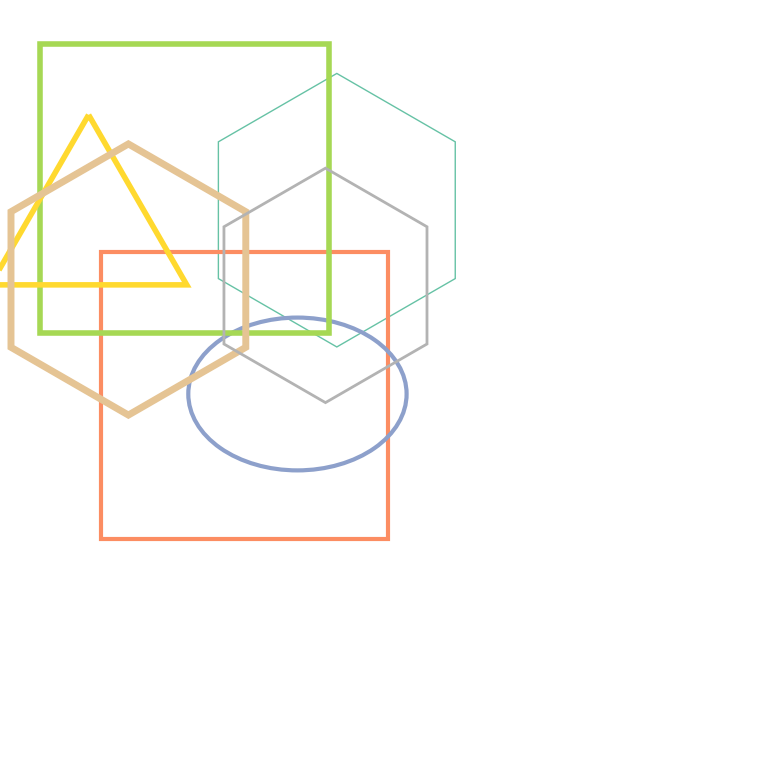[{"shape": "hexagon", "thickness": 0.5, "radius": 0.89, "center": [0.437, 0.727]}, {"shape": "square", "thickness": 1.5, "radius": 0.93, "center": [0.318, 0.487]}, {"shape": "oval", "thickness": 1.5, "radius": 0.71, "center": [0.386, 0.488]}, {"shape": "square", "thickness": 2, "radius": 0.94, "center": [0.24, 0.755]}, {"shape": "triangle", "thickness": 2, "radius": 0.74, "center": [0.115, 0.704]}, {"shape": "hexagon", "thickness": 2.5, "radius": 0.88, "center": [0.167, 0.637]}, {"shape": "hexagon", "thickness": 1, "radius": 0.76, "center": [0.423, 0.629]}]